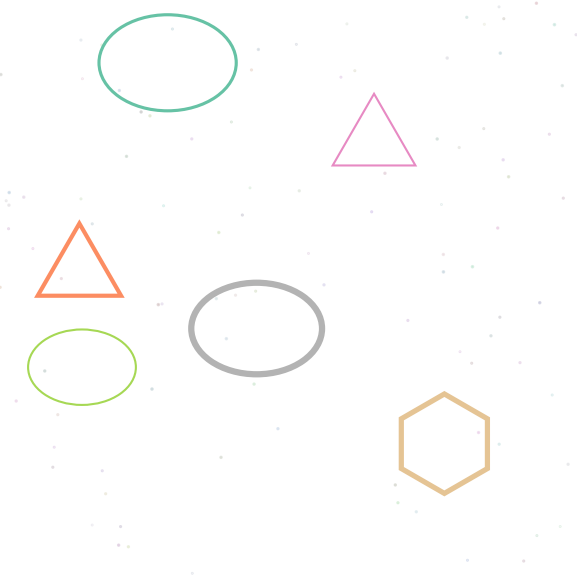[{"shape": "oval", "thickness": 1.5, "radius": 0.59, "center": [0.29, 0.89]}, {"shape": "triangle", "thickness": 2, "radius": 0.42, "center": [0.137, 0.529]}, {"shape": "triangle", "thickness": 1, "radius": 0.41, "center": [0.648, 0.754]}, {"shape": "oval", "thickness": 1, "radius": 0.47, "center": [0.142, 0.363]}, {"shape": "hexagon", "thickness": 2.5, "radius": 0.43, "center": [0.769, 0.231]}, {"shape": "oval", "thickness": 3, "radius": 0.57, "center": [0.444, 0.43]}]